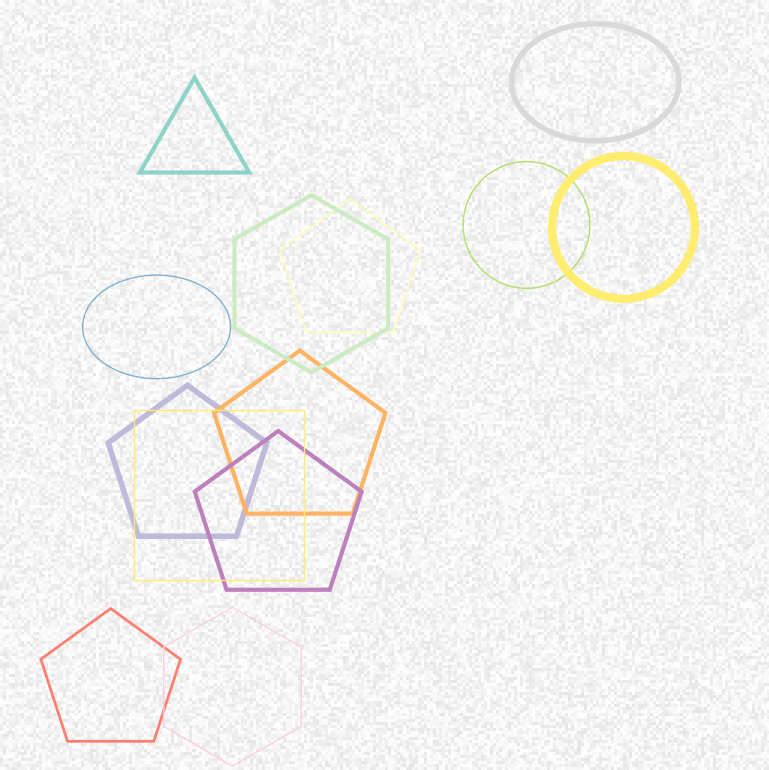[{"shape": "triangle", "thickness": 1.5, "radius": 0.41, "center": [0.253, 0.817]}, {"shape": "pentagon", "thickness": 0.5, "radius": 0.48, "center": [0.455, 0.646]}, {"shape": "pentagon", "thickness": 2, "radius": 0.54, "center": [0.243, 0.391]}, {"shape": "pentagon", "thickness": 1, "radius": 0.48, "center": [0.144, 0.114]}, {"shape": "oval", "thickness": 0.5, "radius": 0.48, "center": [0.203, 0.576]}, {"shape": "pentagon", "thickness": 1.5, "radius": 0.59, "center": [0.389, 0.428]}, {"shape": "circle", "thickness": 0.5, "radius": 0.41, "center": [0.684, 0.708]}, {"shape": "hexagon", "thickness": 0.5, "radius": 0.52, "center": [0.302, 0.108]}, {"shape": "oval", "thickness": 2, "radius": 0.54, "center": [0.773, 0.893]}, {"shape": "pentagon", "thickness": 1.5, "radius": 0.57, "center": [0.361, 0.326]}, {"shape": "hexagon", "thickness": 1.5, "radius": 0.58, "center": [0.404, 0.631]}, {"shape": "square", "thickness": 0.5, "radius": 0.55, "center": [0.285, 0.357]}, {"shape": "circle", "thickness": 3, "radius": 0.46, "center": [0.81, 0.705]}]